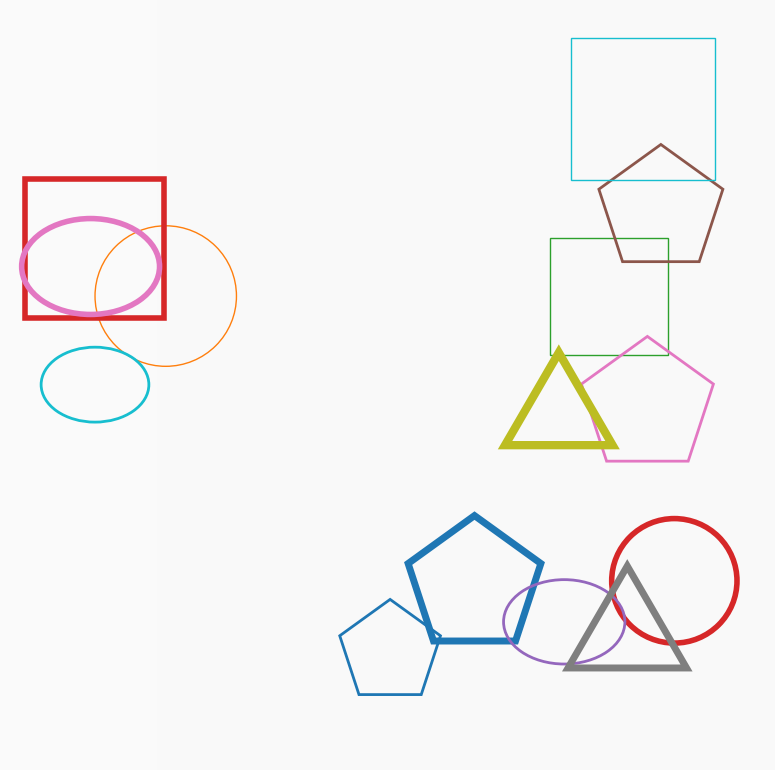[{"shape": "pentagon", "thickness": 2.5, "radius": 0.45, "center": [0.612, 0.24]}, {"shape": "pentagon", "thickness": 1, "radius": 0.34, "center": [0.503, 0.153]}, {"shape": "circle", "thickness": 0.5, "radius": 0.46, "center": [0.214, 0.616]}, {"shape": "square", "thickness": 0.5, "radius": 0.38, "center": [0.786, 0.615]}, {"shape": "square", "thickness": 2, "radius": 0.45, "center": [0.122, 0.678]}, {"shape": "circle", "thickness": 2, "radius": 0.4, "center": [0.87, 0.246]}, {"shape": "oval", "thickness": 1, "radius": 0.39, "center": [0.728, 0.192]}, {"shape": "pentagon", "thickness": 1, "radius": 0.42, "center": [0.853, 0.728]}, {"shape": "pentagon", "thickness": 1, "radius": 0.45, "center": [0.835, 0.474]}, {"shape": "oval", "thickness": 2, "radius": 0.44, "center": [0.117, 0.654]}, {"shape": "triangle", "thickness": 2.5, "radius": 0.44, "center": [0.809, 0.177]}, {"shape": "triangle", "thickness": 3, "radius": 0.4, "center": [0.721, 0.462]}, {"shape": "square", "thickness": 0.5, "radius": 0.46, "center": [0.83, 0.858]}, {"shape": "oval", "thickness": 1, "radius": 0.35, "center": [0.123, 0.5]}]